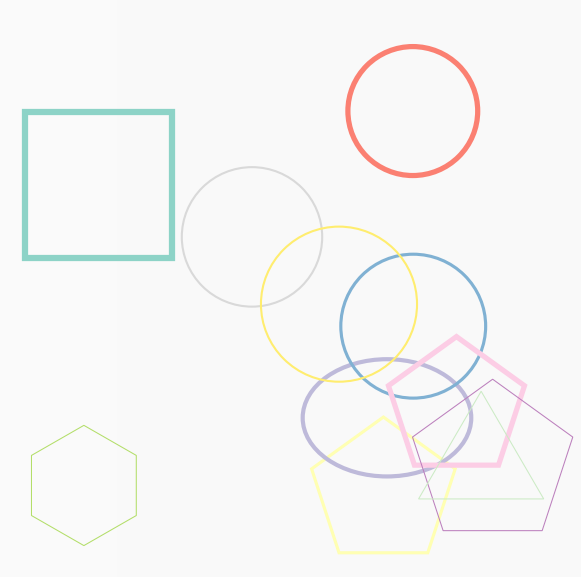[{"shape": "square", "thickness": 3, "radius": 0.63, "center": [0.169, 0.678]}, {"shape": "pentagon", "thickness": 1.5, "radius": 0.65, "center": [0.66, 0.147]}, {"shape": "oval", "thickness": 2, "radius": 0.73, "center": [0.666, 0.276]}, {"shape": "circle", "thickness": 2.5, "radius": 0.56, "center": [0.71, 0.807]}, {"shape": "circle", "thickness": 1.5, "radius": 0.62, "center": [0.711, 0.434]}, {"shape": "hexagon", "thickness": 0.5, "radius": 0.52, "center": [0.144, 0.158]}, {"shape": "pentagon", "thickness": 2.5, "radius": 0.62, "center": [0.785, 0.293]}, {"shape": "circle", "thickness": 1, "radius": 0.6, "center": [0.434, 0.589]}, {"shape": "pentagon", "thickness": 0.5, "radius": 0.72, "center": [0.848, 0.198]}, {"shape": "triangle", "thickness": 0.5, "radius": 0.62, "center": [0.828, 0.197]}, {"shape": "circle", "thickness": 1, "radius": 0.67, "center": [0.583, 0.472]}]